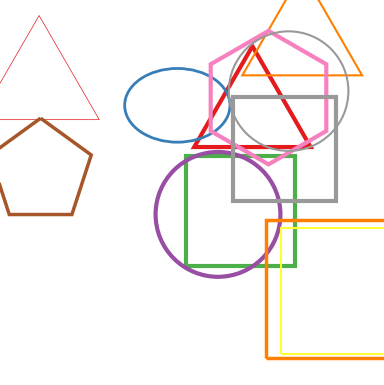[{"shape": "triangle", "thickness": 0.5, "radius": 0.9, "center": [0.102, 0.779]}, {"shape": "triangle", "thickness": 3, "radius": 0.87, "center": [0.656, 0.705]}, {"shape": "oval", "thickness": 2, "radius": 0.68, "center": [0.461, 0.726]}, {"shape": "square", "thickness": 3, "radius": 0.71, "center": [0.625, 0.452]}, {"shape": "circle", "thickness": 3, "radius": 0.81, "center": [0.566, 0.443]}, {"shape": "square", "thickness": 2.5, "radius": 0.89, "center": [0.871, 0.249]}, {"shape": "triangle", "thickness": 1.5, "radius": 0.9, "center": [0.785, 0.894]}, {"shape": "square", "thickness": 1.5, "radius": 0.81, "center": [0.894, 0.244]}, {"shape": "pentagon", "thickness": 2.5, "radius": 0.69, "center": [0.105, 0.555]}, {"shape": "hexagon", "thickness": 3, "radius": 0.87, "center": [0.697, 0.746]}, {"shape": "square", "thickness": 3, "radius": 0.67, "center": [0.739, 0.614]}, {"shape": "circle", "thickness": 1.5, "radius": 0.78, "center": [0.75, 0.763]}]